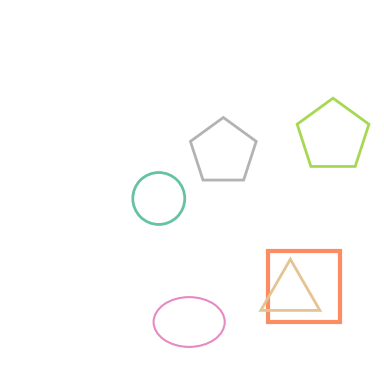[{"shape": "circle", "thickness": 2, "radius": 0.34, "center": [0.412, 0.484]}, {"shape": "square", "thickness": 3, "radius": 0.46, "center": [0.79, 0.256]}, {"shape": "oval", "thickness": 1.5, "radius": 0.46, "center": [0.491, 0.164]}, {"shape": "pentagon", "thickness": 2, "radius": 0.49, "center": [0.865, 0.647]}, {"shape": "triangle", "thickness": 2, "radius": 0.44, "center": [0.754, 0.238]}, {"shape": "pentagon", "thickness": 2, "radius": 0.45, "center": [0.58, 0.605]}]